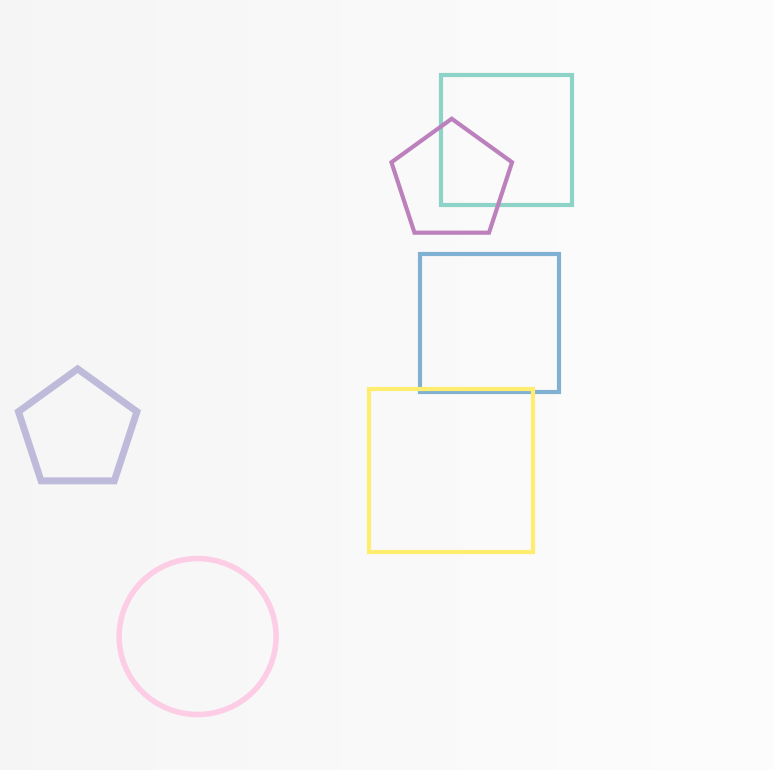[{"shape": "square", "thickness": 1.5, "radius": 0.42, "center": [0.653, 0.818]}, {"shape": "pentagon", "thickness": 2.5, "radius": 0.4, "center": [0.1, 0.441]}, {"shape": "square", "thickness": 1.5, "radius": 0.45, "center": [0.632, 0.581]}, {"shape": "circle", "thickness": 2, "radius": 0.51, "center": [0.255, 0.173]}, {"shape": "pentagon", "thickness": 1.5, "radius": 0.41, "center": [0.583, 0.764]}, {"shape": "square", "thickness": 1.5, "radius": 0.53, "center": [0.582, 0.389]}]